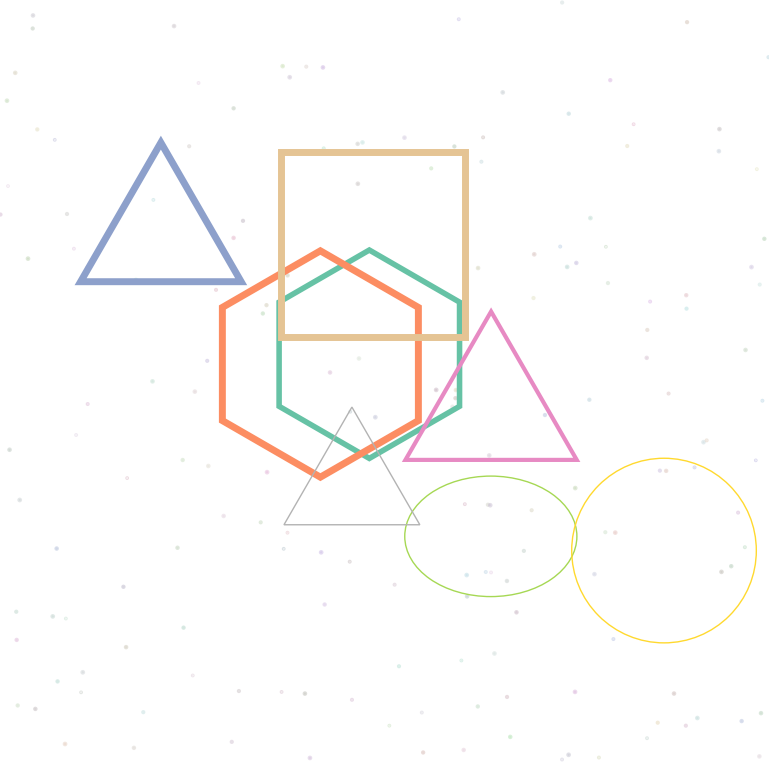[{"shape": "hexagon", "thickness": 2, "radius": 0.68, "center": [0.48, 0.54]}, {"shape": "hexagon", "thickness": 2.5, "radius": 0.73, "center": [0.416, 0.527]}, {"shape": "triangle", "thickness": 2.5, "radius": 0.6, "center": [0.209, 0.694]}, {"shape": "triangle", "thickness": 1.5, "radius": 0.64, "center": [0.638, 0.467]}, {"shape": "oval", "thickness": 0.5, "radius": 0.56, "center": [0.637, 0.303]}, {"shape": "circle", "thickness": 0.5, "radius": 0.6, "center": [0.862, 0.285]}, {"shape": "square", "thickness": 2.5, "radius": 0.6, "center": [0.484, 0.682]}, {"shape": "triangle", "thickness": 0.5, "radius": 0.51, "center": [0.457, 0.369]}]